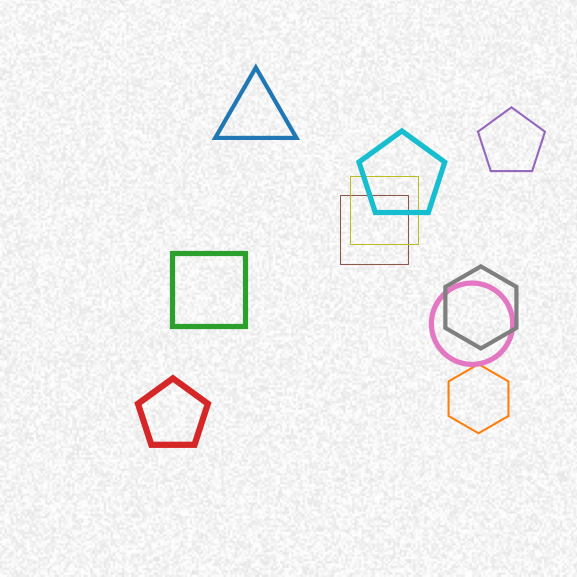[{"shape": "triangle", "thickness": 2, "radius": 0.41, "center": [0.443, 0.801]}, {"shape": "hexagon", "thickness": 1, "radius": 0.3, "center": [0.829, 0.309]}, {"shape": "square", "thickness": 2.5, "radius": 0.31, "center": [0.361, 0.498]}, {"shape": "pentagon", "thickness": 3, "radius": 0.32, "center": [0.299, 0.28]}, {"shape": "pentagon", "thickness": 1, "radius": 0.31, "center": [0.886, 0.752]}, {"shape": "square", "thickness": 0.5, "radius": 0.3, "center": [0.647, 0.602]}, {"shape": "circle", "thickness": 2.5, "radius": 0.35, "center": [0.817, 0.439]}, {"shape": "hexagon", "thickness": 2, "radius": 0.36, "center": [0.833, 0.467]}, {"shape": "square", "thickness": 0.5, "radius": 0.29, "center": [0.664, 0.636]}, {"shape": "pentagon", "thickness": 2.5, "radius": 0.39, "center": [0.696, 0.694]}]